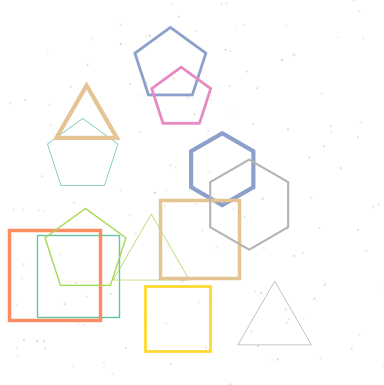[{"shape": "square", "thickness": 1, "radius": 0.54, "center": [0.203, 0.283]}, {"shape": "pentagon", "thickness": 0.5, "radius": 0.48, "center": [0.215, 0.596]}, {"shape": "square", "thickness": 2.5, "radius": 0.59, "center": [0.141, 0.285]}, {"shape": "pentagon", "thickness": 2, "radius": 0.48, "center": [0.443, 0.832]}, {"shape": "hexagon", "thickness": 3, "radius": 0.47, "center": [0.577, 0.56]}, {"shape": "pentagon", "thickness": 2, "radius": 0.4, "center": [0.471, 0.745]}, {"shape": "triangle", "thickness": 0.5, "radius": 0.57, "center": [0.393, 0.33]}, {"shape": "pentagon", "thickness": 1, "radius": 0.55, "center": [0.222, 0.348]}, {"shape": "square", "thickness": 2, "radius": 0.42, "center": [0.461, 0.173]}, {"shape": "triangle", "thickness": 3, "radius": 0.45, "center": [0.225, 0.687]}, {"shape": "square", "thickness": 2.5, "radius": 0.51, "center": [0.518, 0.379]}, {"shape": "hexagon", "thickness": 1.5, "radius": 0.58, "center": [0.647, 0.468]}, {"shape": "triangle", "thickness": 0.5, "radius": 0.55, "center": [0.713, 0.159]}]